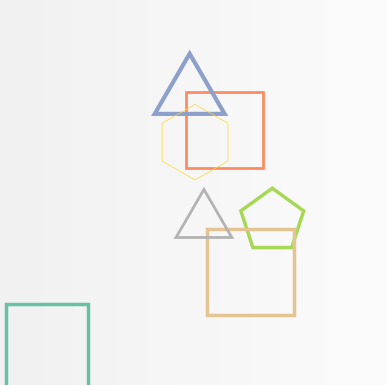[{"shape": "square", "thickness": 2.5, "radius": 0.53, "center": [0.121, 0.103]}, {"shape": "square", "thickness": 2, "radius": 0.49, "center": [0.579, 0.662]}, {"shape": "triangle", "thickness": 3, "radius": 0.52, "center": [0.489, 0.756]}, {"shape": "pentagon", "thickness": 2.5, "radius": 0.43, "center": [0.703, 0.426]}, {"shape": "hexagon", "thickness": 0.5, "radius": 0.49, "center": [0.503, 0.631]}, {"shape": "square", "thickness": 2.5, "radius": 0.56, "center": [0.646, 0.294]}, {"shape": "triangle", "thickness": 2, "radius": 0.42, "center": [0.526, 0.425]}]